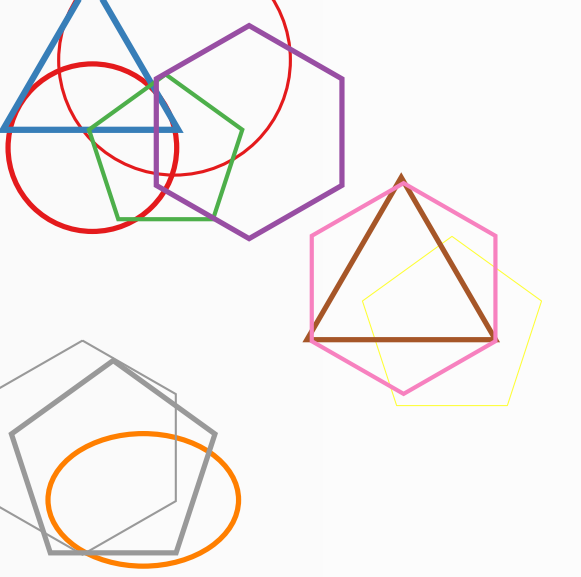[{"shape": "circle", "thickness": 1.5, "radius": 1.0, "center": [0.3, 0.895]}, {"shape": "circle", "thickness": 2.5, "radius": 0.73, "center": [0.159, 0.743]}, {"shape": "triangle", "thickness": 3, "radius": 0.87, "center": [0.156, 0.861]}, {"shape": "pentagon", "thickness": 2, "radius": 0.69, "center": [0.285, 0.732]}, {"shape": "hexagon", "thickness": 2.5, "radius": 0.92, "center": [0.429, 0.77]}, {"shape": "oval", "thickness": 2.5, "radius": 0.82, "center": [0.247, 0.134]}, {"shape": "pentagon", "thickness": 0.5, "radius": 0.81, "center": [0.778, 0.428]}, {"shape": "triangle", "thickness": 2.5, "radius": 0.94, "center": [0.69, 0.505]}, {"shape": "hexagon", "thickness": 2, "radius": 0.91, "center": [0.694, 0.5]}, {"shape": "pentagon", "thickness": 2.5, "radius": 0.92, "center": [0.195, 0.191]}, {"shape": "hexagon", "thickness": 1, "radius": 0.93, "center": [0.142, 0.224]}]